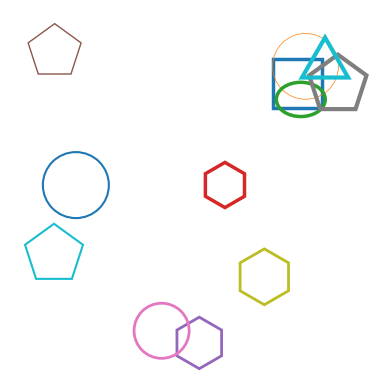[{"shape": "square", "thickness": 2.5, "radius": 0.31, "center": [0.772, 0.783]}, {"shape": "circle", "thickness": 1.5, "radius": 0.43, "center": [0.197, 0.519]}, {"shape": "circle", "thickness": 0.5, "radius": 0.43, "center": [0.793, 0.828]}, {"shape": "oval", "thickness": 2.5, "radius": 0.32, "center": [0.781, 0.742]}, {"shape": "hexagon", "thickness": 2.5, "radius": 0.29, "center": [0.584, 0.519]}, {"shape": "hexagon", "thickness": 2, "radius": 0.33, "center": [0.518, 0.109]}, {"shape": "pentagon", "thickness": 1, "radius": 0.36, "center": [0.142, 0.866]}, {"shape": "circle", "thickness": 2, "radius": 0.36, "center": [0.42, 0.141]}, {"shape": "pentagon", "thickness": 3, "radius": 0.39, "center": [0.878, 0.78]}, {"shape": "hexagon", "thickness": 2, "radius": 0.36, "center": [0.687, 0.281]}, {"shape": "triangle", "thickness": 3, "radius": 0.35, "center": [0.844, 0.833]}, {"shape": "pentagon", "thickness": 1.5, "radius": 0.4, "center": [0.14, 0.34]}]